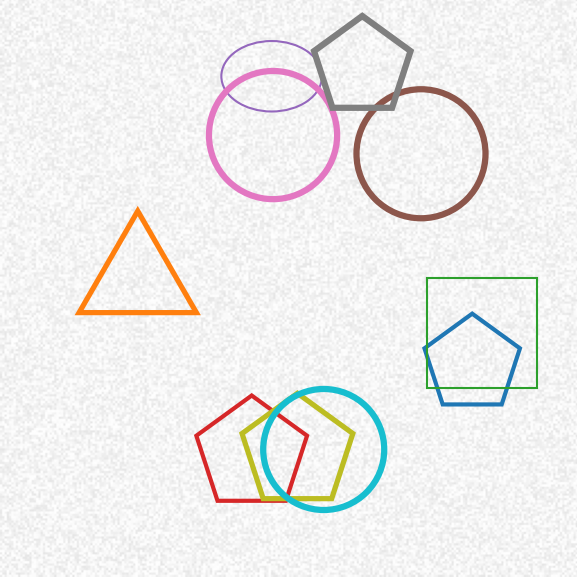[{"shape": "pentagon", "thickness": 2, "radius": 0.43, "center": [0.818, 0.369]}, {"shape": "triangle", "thickness": 2.5, "radius": 0.59, "center": [0.239, 0.516]}, {"shape": "square", "thickness": 1, "radius": 0.48, "center": [0.835, 0.422]}, {"shape": "pentagon", "thickness": 2, "radius": 0.5, "center": [0.436, 0.213]}, {"shape": "oval", "thickness": 1, "radius": 0.44, "center": [0.47, 0.867]}, {"shape": "circle", "thickness": 3, "radius": 0.56, "center": [0.729, 0.733]}, {"shape": "circle", "thickness": 3, "radius": 0.55, "center": [0.473, 0.765]}, {"shape": "pentagon", "thickness": 3, "radius": 0.44, "center": [0.627, 0.884]}, {"shape": "pentagon", "thickness": 2.5, "radius": 0.5, "center": [0.515, 0.217]}, {"shape": "circle", "thickness": 3, "radius": 0.52, "center": [0.561, 0.221]}]